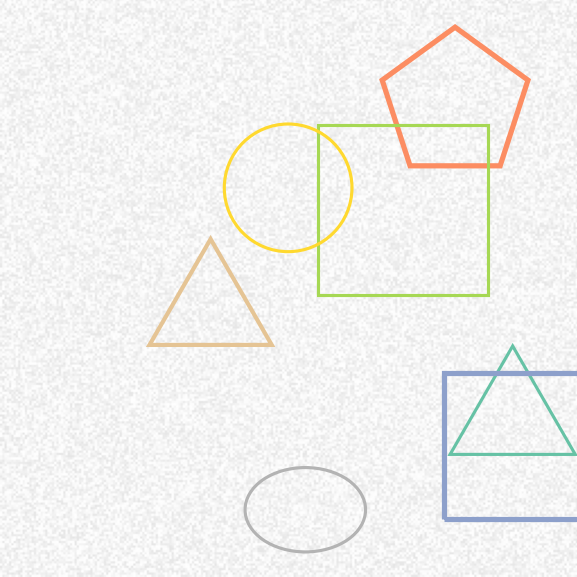[{"shape": "triangle", "thickness": 1.5, "radius": 0.63, "center": [0.888, 0.275]}, {"shape": "pentagon", "thickness": 2.5, "radius": 0.66, "center": [0.788, 0.819]}, {"shape": "square", "thickness": 2.5, "radius": 0.63, "center": [0.895, 0.226]}, {"shape": "square", "thickness": 1.5, "radius": 0.74, "center": [0.698, 0.636]}, {"shape": "circle", "thickness": 1.5, "radius": 0.55, "center": [0.499, 0.674]}, {"shape": "triangle", "thickness": 2, "radius": 0.61, "center": [0.365, 0.463]}, {"shape": "oval", "thickness": 1.5, "radius": 0.52, "center": [0.529, 0.116]}]